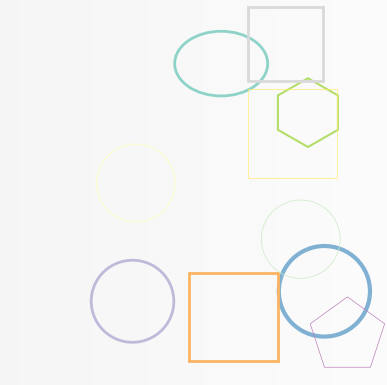[{"shape": "oval", "thickness": 2, "radius": 0.6, "center": [0.571, 0.835]}, {"shape": "circle", "thickness": 0.5, "radius": 0.51, "center": [0.35, 0.525]}, {"shape": "circle", "thickness": 2, "radius": 0.53, "center": [0.342, 0.218]}, {"shape": "circle", "thickness": 3, "radius": 0.59, "center": [0.837, 0.243]}, {"shape": "square", "thickness": 2, "radius": 0.57, "center": [0.602, 0.176]}, {"shape": "hexagon", "thickness": 1.5, "radius": 0.45, "center": [0.795, 0.708]}, {"shape": "square", "thickness": 2, "radius": 0.48, "center": [0.736, 0.885]}, {"shape": "pentagon", "thickness": 0.5, "radius": 0.5, "center": [0.897, 0.128]}, {"shape": "circle", "thickness": 0.5, "radius": 0.51, "center": [0.776, 0.379]}, {"shape": "square", "thickness": 0.5, "radius": 0.58, "center": [0.755, 0.653]}]